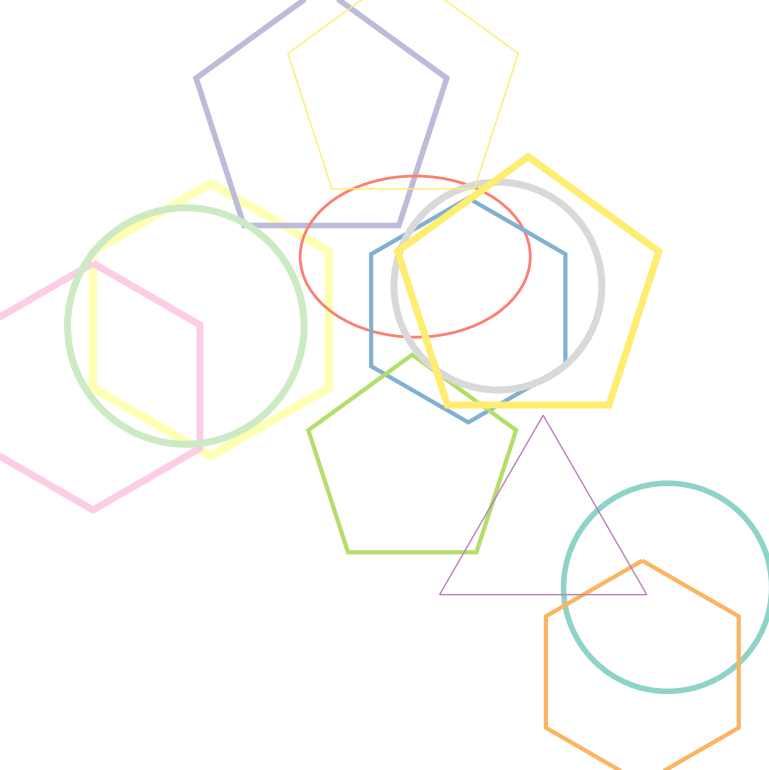[{"shape": "circle", "thickness": 2, "radius": 0.68, "center": [0.867, 0.237]}, {"shape": "hexagon", "thickness": 3, "radius": 0.88, "center": [0.274, 0.585]}, {"shape": "pentagon", "thickness": 2, "radius": 0.86, "center": [0.417, 0.846]}, {"shape": "oval", "thickness": 1, "radius": 0.75, "center": [0.539, 0.667]}, {"shape": "hexagon", "thickness": 1.5, "radius": 0.73, "center": [0.608, 0.597]}, {"shape": "hexagon", "thickness": 1.5, "radius": 0.72, "center": [0.834, 0.127]}, {"shape": "pentagon", "thickness": 1.5, "radius": 0.71, "center": [0.535, 0.397]}, {"shape": "hexagon", "thickness": 2.5, "radius": 0.8, "center": [0.121, 0.498]}, {"shape": "circle", "thickness": 2.5, "radius": 0.67, "center": [0.647, 0.628]}, {"shape": "triangle", "thickness": 0.5, "radius": 0.78, "center": [0.705, 0.305]}, {"shape": "circle", "thickness": 2.5, "radius": 0.77, "center": [0.241, 0.577]}, {"shape": "pentagon", "thickness": 0.5, "radius": 0.79, "center": [0.524, 0.882]}, {"shape": "pentagon", "thickness": 2.5, "radius": 0.89, "center": [0.686, 0.618]}]